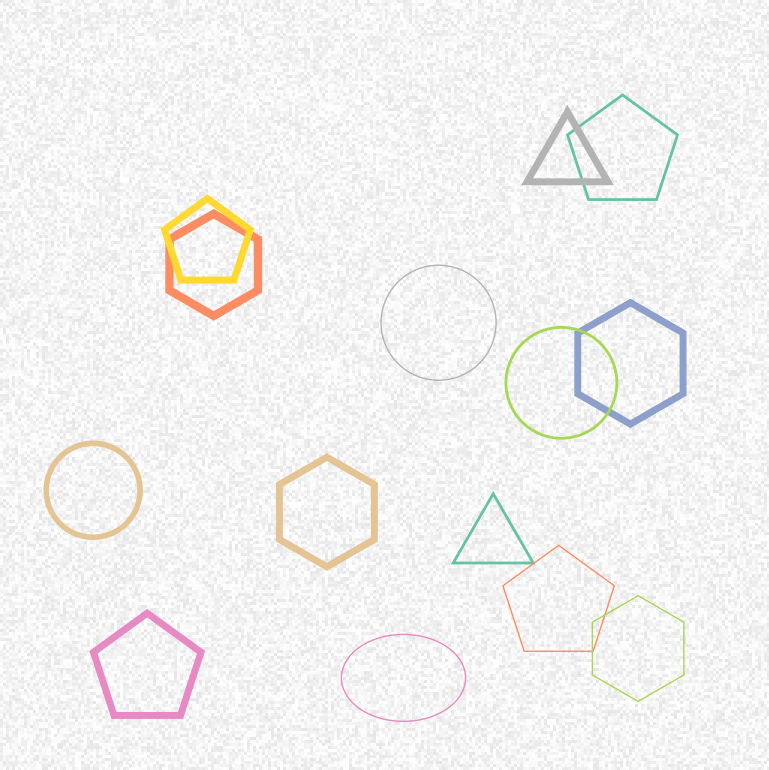[{"shape": "pentagon", "thickness": 1, "radius": 0.38, "center": [0.808, 0.802]}, {"shape": "triangle", "thickness": 1, "radius": 0.3, "center": [0.641, 0.299]}, {"shape": "hexagon", "thickness": 3, "radius": 0.33, "center": [0.278, 0.656]}, {"shape": "pentagon", "thickness": 0.5, "radius": 0.38, "center": [0.726, 0.216]}, {"shape": "hexagon", "thickness": 2.5, "radius": 0.39, "center": [0.819, 0.528]}, {"shape": "oval", "thickness": 0.5, "radius": 0.4, "center": [0.524, 0.12]}, {"shape": "pentagon", "thickness": 2.5, "radius": 0.37, "center": [0.191, 0.13]}, {"shape": "hexagon", "thickness": 0.5, "radius": 0.34, "center": [0.829, 0.158]}, {"shape": "circle", "thickness": 1, "radius": 0.36, "center": [0.729, 0.503]}, {"shape": "pentagon", "thickness": 2.5, "radius": 0.29, "center": [0.269, 0.684]}, {"shape": "hexagon", "thickness": 2.5, "radius": 0.36, "center": [0.425, 0.335]}, {"shape": "circle", "thickness": 2, "radius": 0.3, "center": [0.121, 0.363]}, {"shape": "triangle", "thickness": 2.5, "radius": 0.3, "center": [0.737, 0.794]}, {"shape": "circle", "thickness": 0.5, "radius": 0.37, "center": [0.57, 0.581]}]